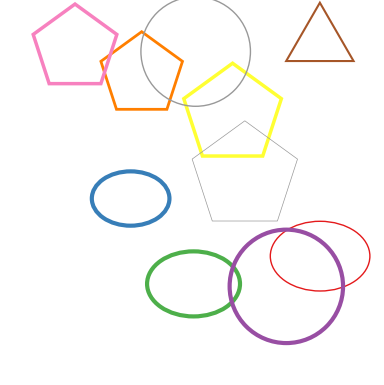[{"shape": "oval", "thickness": 1, "radius": 0.65, "center": [0.831, 0.335]}, {"shape": "oval", "thickness": 3, "radius": 0.5, "center": [0.339, 0.484]}, {"shape": "oval", "thickness": 3, "radius": 0.6, "center": [0.503, 0.263]}, {"shape": "circle", "thickness": 3, "radius": 0.74, "center": [0.744, 0.256]}, {"shape": "pentagon", "thickness": 2, "radius": 0.56, "center": [0.368, 0.806]}, {"shape": "pentagon", "thickness": 2.5, "radius": 0.67, "center": [0.604, 0.703]}, {"shape": "triangle", "thickness": 1.5, "radius": 0.51, "center": [0.831, 0.892]}, {"shape": "pentagon", "thickness": 2.5, "radius": 0.57, "center": [0.195, 0.875]}, {"shape": "circle", "thickness": 1, "radius": 0.71, "center": [0.508, 0.866]}, {"shape": "pentagon", "thickness": 0.5, "radius": 0.72, "center": [0.636, 0.542]}]